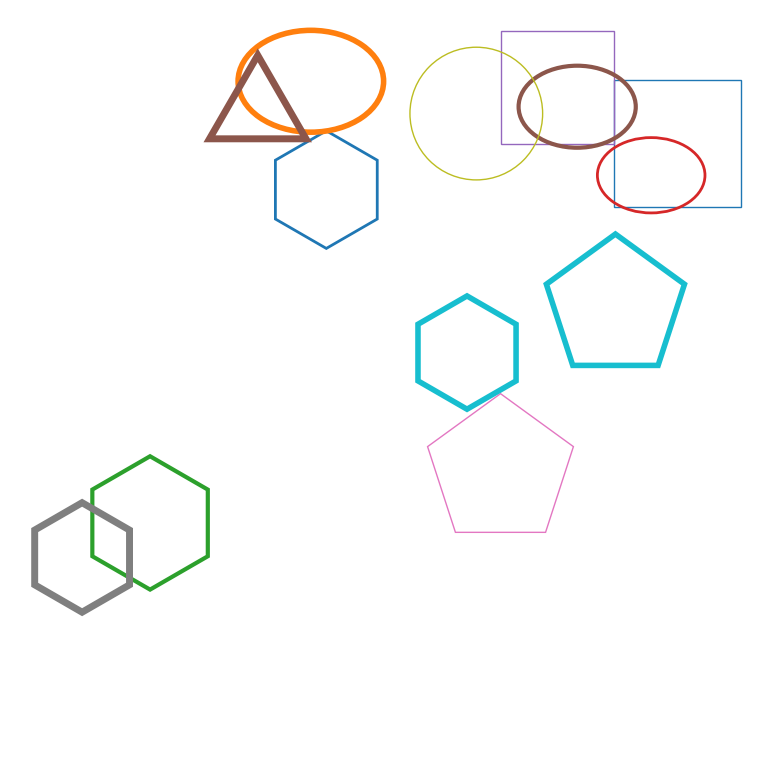[{"shape": "hexagon", "thickness": 1, "radius": 0.38, "center": [0.424, 0.754]}, {"shape": "square", "thickness": 0.5, "radius": 0.41, "center": [0.88, 0.814]}, {"shape": "oval", "thickness": 2, "radius": 0.47, "center": [0.404, 0.894]}, {"shape": "hexagon", "thickness": 1.5, "radius": 0.43, "center": [0.195, 0.321]}, {"shape": "oval", "thickness": 1, "radius": 0.35, "center": [0.846, 0.772]}, {"shape": "square", "thickness": 0.5, "radius": 0.37, "center": [0.724, 0.886]}, {"shape": "oval", "thickness": 1.5, "radius": 0.38, "center": [0.75, 0.861]}, {"shape": "triangle", "thickness": 2.5, "radius": 0.36, "center": [0.335, 0.856]}, {"shape": "pentagon", "thickness": 0.5, "radius": 0.5, "center": [0.65, 0.389]}, {"shape": "hexagon", "thickness": 2.5, "radius": 0.36, "center": [0.107, 0.276]}, {"shape": "circle", "thickness": 0.5, "radius": 0.43, "center": [0.619, 0.853]}, {"shape": "hexagon", "thickness": 2, "radius": 0.37, "center": [0.607, 0.542]}, {"shape": "pentagon", "thickness": 2, "radius": 0.47, "center": [0.799, 0.602]}]